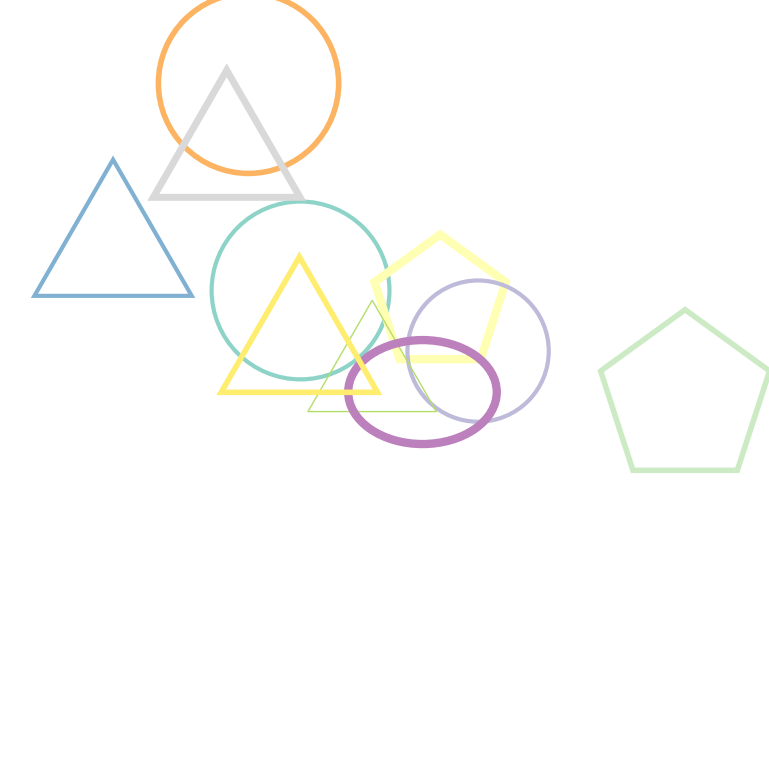[{"shape": "circle", "thickness": 1.5, "radius": 0.58, "center": [0.39, 0.623]}, {"shape": "pentagon", "thickness": 3, "radius": 0.45, "center": [0.572, 0.606]}, {"shape": "circle", "thickness": 1.5, "radius": 0.46, "center": [0.621, 0.544]}, {"shape": "triangle", "thickness": 1.5, "radius": 0.59, "center": [0.147, 0.675]}, {"shape": "circle", "thickness": 2, "radius": 0.59, "center": [0.323, 0.892]}, {"shape": "triangle", "thickness": 0.5, "radius": 0.48, "center": [0.483, 0.514]}, {"shape": "triangle", "thickness": 2.5, "radius": 0.55, "center": [0.294, 0.799]}, {"shape": "oval", "thickness": 3, "radius": 0.48, "center": [0.549, 0.491]}, {"shape": "pentagon", "thickness": 2, "radius": 0.58, "center": [0.89, 0.483]}, {"shape": "triangle", "thickness": 2, "radius": 0.59, "center": [0.389, 0.549]}]